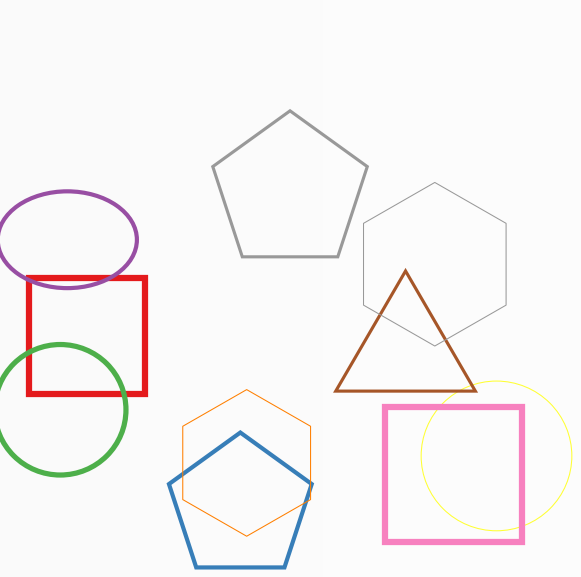[{"shape": "square", "thickness": 3, "radius": 0.5, "center": [0.15, 0.418]}, {"shape": "pentagon", "thickness": 2, "radius": 0.65, "center": [0.413, 0.121]}, {"shape": "circle", "thickness": 2.5, "radius": 0.56, "center": [0.104, 0.29]}, {"shape": "oval", "thickness": 2, "radius": 0.6, "center": [0.116, 0.584]}, {"shape": "hexagon", "thickness": 0.5, "radius": 0.63, "center": [0.424, 0.198]}, {"shape": "circle", "thickness": 0.5, "radius": 0.65, "center": [0.854, 0.21]}, {"shape": "triangle", "thickness": 1.5, "radius": 0.69, "center": [0.698, 0.391]}, {"shape": "square", "thickness": 3, "radius": 0.59, "center": [0.78, 0.178]}, {"shape": "hexagon", "thickness": 0.5, "radius": 0.71, "center": [0.748, 0.542]}, {"shape": "pentagon", "thickness": 1.5, "radius": 0.7, "center": [0.499, 0.667]}]